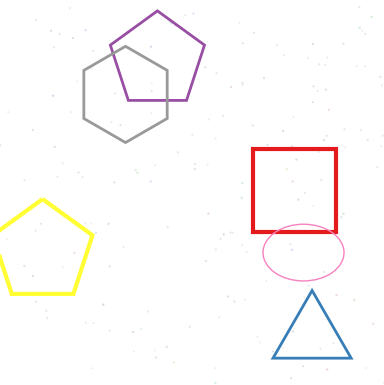[{"shape": "square", "thickness": 3, "radius": 0.54, "center": [0.766, 0.505]}, {"shape": "triangle", "thickness": 2, "radius": 0.59, "center": [0.811, 0.128]}, {"shape": "pentagon", "thickness": 2, "radius": 0.64, "center": [0.409, 0.843]}, {"shape": "pentagon", "thickness": 3, "radius": 0.68, "center": [0.111, 0.347]}, {"shape": "oval", "thickness": 1, "radius": 0.53, "center": [0.788, 0.344]}, {"shape": "hexagon", "thickness": 2, "radius": 0.62, "center": [0.326, 0.755]}]